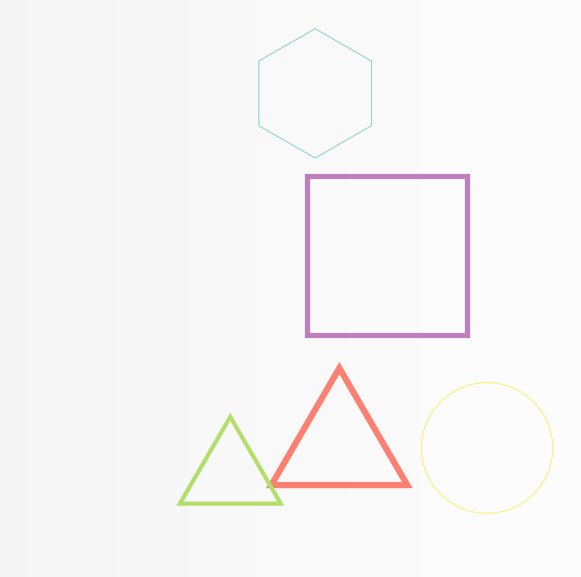[{"shape": "hexagon", "thickness": 0.5, "radius": 0.56, "center": [0.542, 0.837]}, {"shape": "triangle", "thickness": 3, "radius": 0.68, "center": [0.584, 0.227]}, {"shape": "triangle", "thickness": 2, "radius": 0.5, "center": [0.396, 0.177]}, {"shape": "square", "thickness": 2.5, "radius": 0.69, "center": [0.666, 0.557]}, {"shape": "circle", "thickness": 0.5, "radius": 0.57, "center": [0.838, 0.223]}]